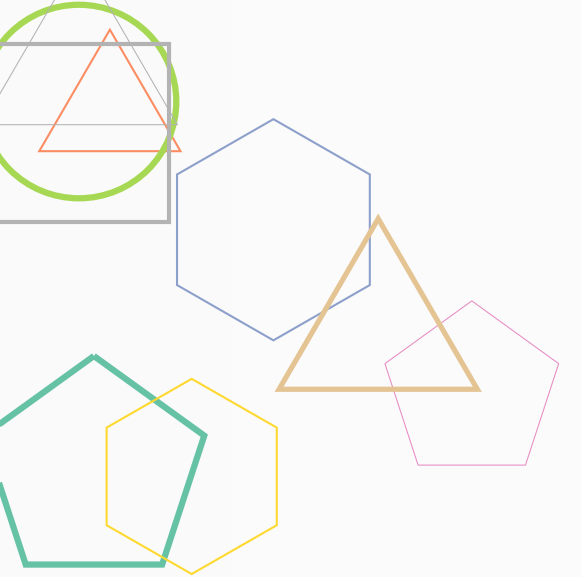[{"shape": "pentagon", "thickness": 3, "radius": 1.0, "center": [0.162, 0.183]}, {"shape": "triangle", "thickness": 1, "radius": 0.7, "center": [0.189, 0.807]}, {"shape": "hexagon", "thickness": 1, "radius": 0.96, "center": [0.47, 0.601]}, {"shape": "pentagon", "thickness": 0.5, "radius": 0.79, "center": [0.812, 0.321]}, {"shape": "circle", "thickness": 3, "radius": 0.84, "center": [0.136, 0.823]}, {"shape": "hexagon", "thickness": 1, "radius": 0.85, "center": [0.33, 0.174]}, {"shape": "triangle", "thickness": 2.5, "radius": 0.98, "center": [0.651, 0.424]}, {"shape": "square", "thickness": 2, "radius": 0.77, "center": [0.136, 0.769]}, {"shape": "triangle", "thickness": 0.5, "radius": 0.97, "center": [0.137, 0.88]}]